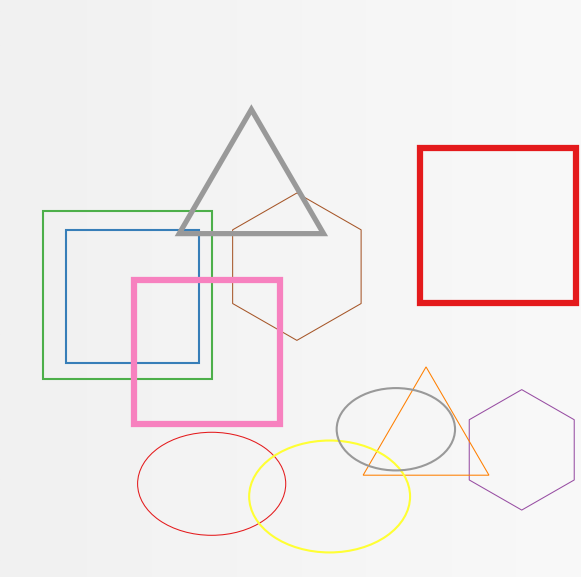[{"shape": "square", "thickness": 3, "radius": 0.67, "center": [0.857, 0.608]}, {"shape": "oval", "thickness": 0.5, "radius": 0.64, "center": [0.364, 0.161]}, {"shape": "square", "thickness": 1, "radius": 0.57, "center": [0.228, 0.485]}, {"shape": "square", "thickness": 1, "radius": 0.73, "center": [0.22, 0.488]}, {"shape": "hexagon", "thickness": 0.5, "radius": 0.52, "center": [0.898, 0.22]}, {"shape": "triangle", "thickness": 0.5, "radius": 0.63, "center": [0.733, 0.239]}, {"shape": "oval", "thickness": 1, "radius": 0.69, "center": [0.567, 0.139]}, {"shape": "hexagon", "thickness": 0.5, "radius": 0.64, "center": [0.511, 0.537]}, {"shape": "square", "thickness": 3, "radius": 0.63, "center": [0.357, 0.389]}, {"shape": "triangle", "thickness": 2.5, "radius": 0.72, "center": [0.432, 0.666]}, {"shape": "oval", "thickness": 1, "radius": 0.51, "center": [0.681, 0.256]}]